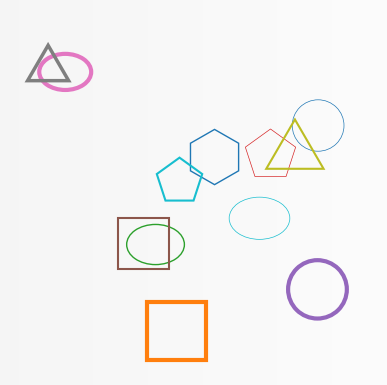[{"shape": "circle", "thickness": 0.5, "radius": 0.33, "center": [0.821, 0.674]}, {"shape": "hexagon", "thickness": 1, "radius": 0.36, "center": [0.554, 0.592]}, {"shape": "square", "thickness": 3, "radius": 0.38, "center": [0.456, 0.14]}, {"shape": "oval", "thickness": 1, "radius": 0.37, "center": [0.401, 0.365]}, {"shape": "pentagon", "thickness": 0.5, "radius": 0.34, "center": [0.698, 0.597]}, {"shape": "circle", "thickness": 3, "radius": 0.38, "center": [0.819, 0.248]}, {"shape": "square", "thickness": 1.5, "radius": 0.33, "center": [0.371, 0.368]}, {"shape": "oval", "thickness": 3, "radius": 0.33, "center": [0.168, 0.813]}, {"shape": "triangle", "thickness": 2.5, "radius": 0.31, "center": [0.124, 0.821]}, {"shape": "triangle", "thickness": 1.5, "radius": 0.43, "center": [0.761, 0.604]}, {"shape": "oval", "thickness": 0.5, "radius": 0.39, "center": [0.67, 0.433]}, {"shape": "pentagon", "thickness": 1.5, "radius": 0.31, "center": [0.463, 0.529]}]